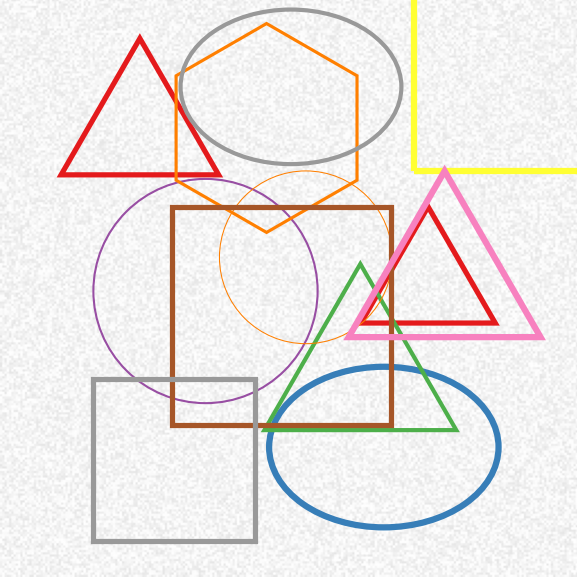[{"shape": "triangle", "thickness": 2.5, "radius": 0.79, "center": [0.242, 0.775]}, {"shape": "triangle", "thickness": 2.5, "radius": 0.67, "center": [0.741, 0.507]}, {"shape": "oval", "thickness": 3, "radius": 0.99, "center": [0.665, 0.225]}, {"shape": "triangle", "thickness": 2, "radius": 0.96, "center": [0.624, 0.35]}, {"shape": "circle", "thickness": 1, "radius": 0.97, "center": [0.356, 0.495]}, {"shape": "hexagon", "thickness": 1.5, "radius": 0.9, "center": [0.462, 0.778]}, {"shape": "circle", "thickness": 0.5, "radius": 0.75, "center": [0.53, 0.554]}, {"shape": "square", "thickness": 3, "radius": 0.88, "center": [0.891, 0.878]}, {"shape": "square", "thickness": 2.5, "radius": 0.95, "center": [0.487, 0.452]}, {"shape": "triangle", "thickness": 3, "radius": 0.96, "center": [0.77, 0.511]}, {"shape": "square", "thickness": 2.5, "radius": 0.7, "center": [0.301, 0.202]}, {"shape": "oval", "thickness": 2, "radius": 0.96, "center": [0.504, 0.849]}]